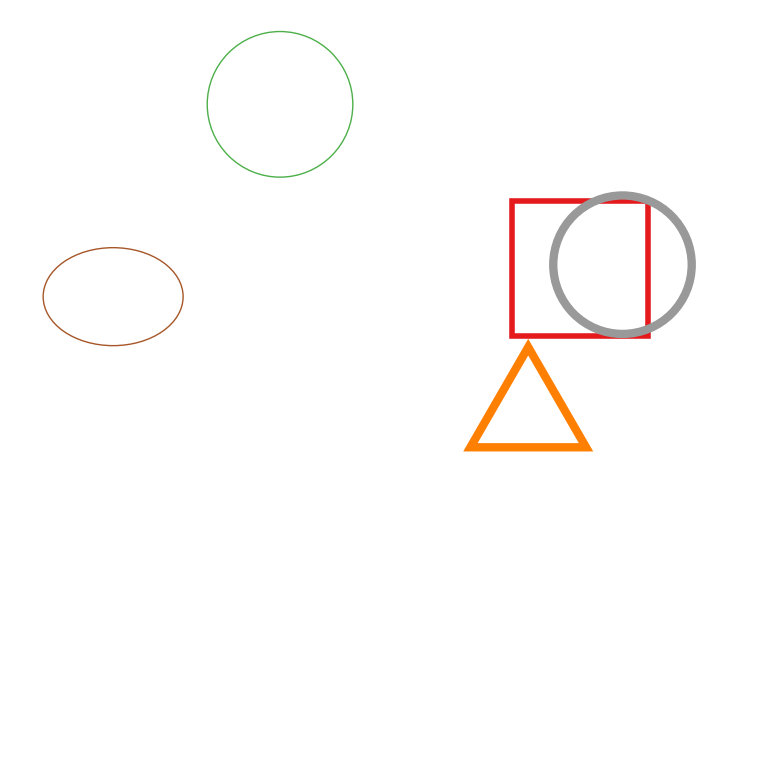[{"shape": "square", "thickness": 2, "radius": 0.44, "center": [0.754, 0.651]}, {"shape": "circle", "thickness": 0.5, "radius": 0.47, "center": [0.364, 0.864]}, {"shape": "triangle", "thickness": 3, "radius": 0.43, "center": [0.686, 0.462]}, {"shape": "oval", "thickness": 0.5, "radius": 0.45, "center": [0.147, 0.615]}, {"shape": "circle", "thickness": 3, "radius": 0.45, "center": [0.808, 0.656]}]